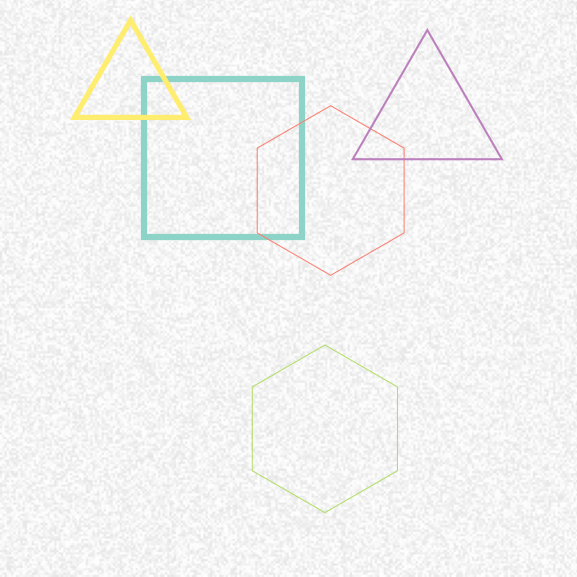[{"shape": "square", "thickness": 3, "radius": 0.68, "center": [0.387, 0.725]}, {"shape": "hexagon", "thickness": 0.5, "radius": 0.73, "center": [0.573, 0.669]}, {"shape": "hexagon", "thickness": 0.5, "radius": 0.73, "center": [0.563, 0.257]}, {"shape": "triangle", "thickness": 1, "radius": 0.75, "center": [0.74, 0.798]}, {"shape": "triangle", "thickness": 2.5, "radius": 0.56, "center": [0.226, 0.852]}]